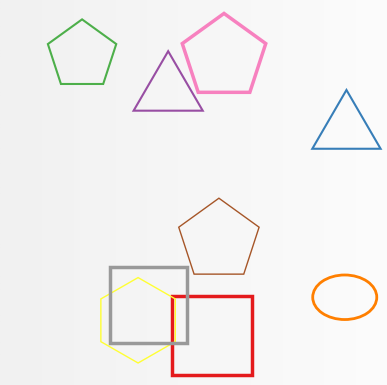[{"shape": "square", "thickness": 2.5, "radius": 0.51, "center": [0.547, 0.128]}, {"shape": "triangle", "thickness": 1.5, "radius": 0.51, "center": [0.894, 0.665]}, {"shape": "pentagon", "thickness": 1.5, "radius": 0.46, "center": [0.212, 0.857]}, {"shape": "triangle", "thickness": 1.5, "radius": 0.51, "center": [0.434, 0.764]}, {"shape": "oval", "thickness": 2, "radius": 0.41, "center": [0.89, 0.228]}, {"shape": "hexagon", "thickness": 1, "radius": 0.55, "center": [0.356, 0.168]}, {"shape": "pentagon", "thickness": 1, "radius": 0.55, "center": [0.565, 0.376]}, {"shape": "pentagon", "thickness": 2.5, "radius": 0.57, "center": [0.578, 0.852]}, {"shape": "square", "thickness": 2.5, "radius": 0.5, "center": [0.384, 0.207]}]